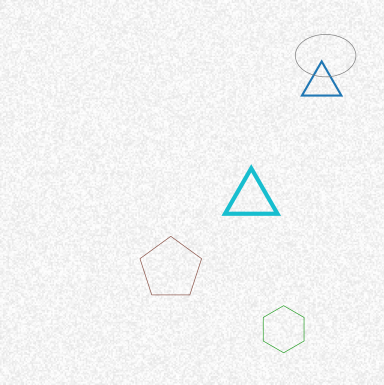[{"shape": "triangle", "thickness": 1.5, "radius": 0.3, "center": [0.835, 0.781]}, {"shape": "hexagon", "thickness": 0.5, "radius": 0.31, "center": [0.737, 0.145]}, {"shape": "pentagon", "thickness": 0.5, "radius": 0.42, "center": [0.444, 0.302]}, {"shape": "oval", "thickness": 0.5, "radius": 0.39, "center": [0.846, 0.856]}, {"shape": "triangle", "thickness": 3, "radius": 0.39, "center": [0.653, 0.484]}]